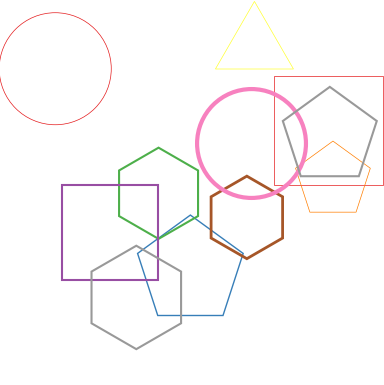[{"shape": "square", "thickness": 0.5, "radius": 0.71, "center": [0.854, 0.661]}, {"shape": "circle", "thickness": 0.5, "radius": 0.73, "center": [0.144, 0.821]}, {"shape": "pentagon", "thickness": 1, "radius": 0.72, "center": [0.494, 0.297]}, {"shape": "hexagon", "thickness": 1.5, "radius": 0.59, "center": [0.412, 0.498]}, {"shape": "square", "thickness": 1.5, "radius": 0.62, "center": [0.286, 0.396]}, {"shape": "pentagon", "thickness": 0.5, "radius": 0.51, "center": [0.865, 0.531]}, {"shape": "triangle", "thickness": 0.5, "radius": 0.59, "center": [0.661, 0.879]}, {"shape": "hexagon", "thickness": 2, "radius": 0.54, "center": [0.641, 0.435]}, {"shape": "circle", "thickness": 3, "radius": 0.71, "center": [0.653, 0.627]}, {"shape": "pentagon", "thickness": 1.5, "radius": 0.64, "center": [0.857, 0.646]}, {"shape": "hexagon", "thickness": 1.5, "radius": 0.67, "center": [0.354, 0.227]}]